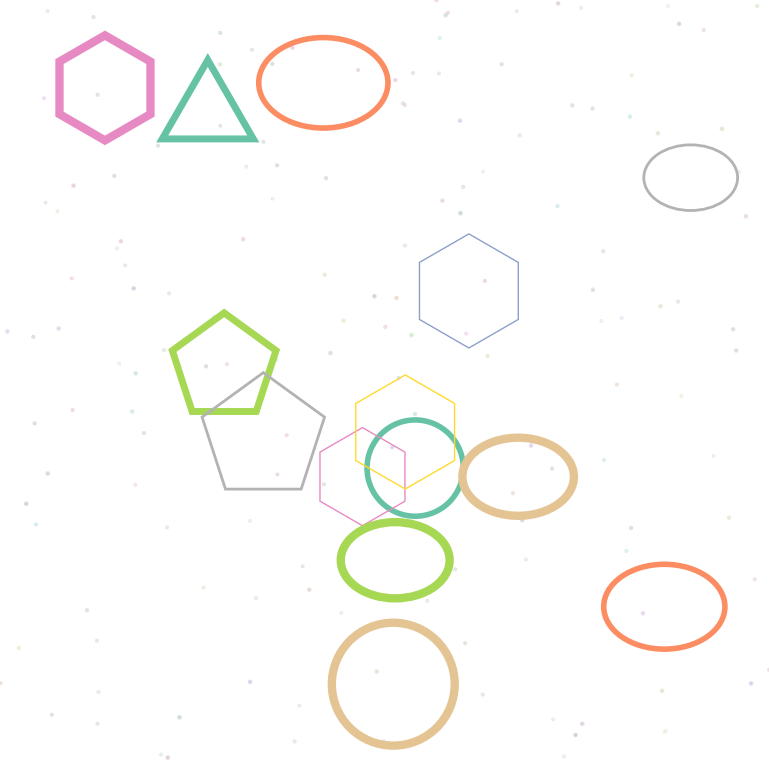[{"shape": "triangle", "thickness": 2.5, "radius": 0.34, "center": [0.27, 0.854]}, {"shape": "circle", "thickness": 2, "radius": 0.31, "center": [0.539, 0.392]}, {"shape": "oval", "thickness": 2, "radius": 0.39, "center": [0.863, 0.212]}, {"shape": "oval", "thickness": 2, "radius": 0.42, "center": [0.42, 0.892]}, {"shape": "hexagon", "thickness": 0.5, "radius": 0.37, "center": [0.609, 0.622]}, {"shape": "hexagon", "thickness": 0.5, "radius": 0.32, "center": [0.471, 0.381]}, {"shape": "hexagon", "thickness": 3, "radius": 0.34, "center": [0.136, 0.886]}, {"shape": "pentagon", "thickness": 2.5, "radius": 0.35, "center": [0.291, 0.523]}, {"shape": "oval", "thickness": 3, "radius": 0.35, "center": [0.513, 0.272]}, {"shape": "hexagon", "thickness": 0.5, "radius": 0.37, "center": [0.526, 0.439]}, {"shape": "oval", "thickness": 3, "radius": 0.36, "center": [0.673, 0.381]}, {"shape": "circle", "thickness": 3, "radius": 0.4, "center": [0.511, 0.111]}, {"shape": "pentagon", "thickness": 1, "radius": 0.42, "center": [0.342, 0.432]}, {"shape": "oval", "thickness": 1, "radius": 0.3, "center": [0.897, 0.769]}]